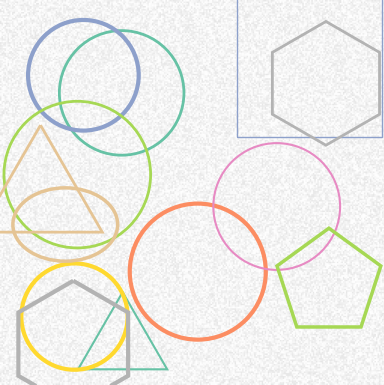[{"shape": "circle", "thickness": 2, "radius": 0.81, "center": [0.316, 0.759]}, {"shape": "triangle", "thickness": 1.5, "radius": 0.67, "center": [0.319, 0.108]}, {"shape": "circle", "thickness": 3, "radius": 0.88, "center": [0.514, 0.295]}, {"shape": "circle", "thickness": 3, "radius": 0.72, "center": [0.217, 0.805]}, {"shape": "square", "thickness": 1, "radius": 0.94, "center": [0.804, 0.832]}, {"shape": "circle", "thickness": 1.5, "radius": 0.82, "center": [0.719, 0.464]}, {"shape": "pentagon", "thickness": 2.5, "radius": 0.71, "center": [0.854, 0.265]}, {"shape": "circle", "thickness": 2, "radius": 0.95, "center": [0.201, 0.546]}, {"shape": "circle", "thickness": 3, "radius": 0.69, "center": [0.193, 0.178]}, {"shape": "oval", "thickness": 2.5, "radius": 0.68, "center": [0.17, 0.417]}, {"shape": "triangle", "thickness": 2, "radius": 0.93, "center": [0.105, 0.49]}, {"shape": "hexagon", "thickness": 2, "radius": 0.8, "center": [0.847, 0.784]}, {"shape": "hexagon", "thickness": 3, "radius": 0.82, "center": [0.19, 0.106]}]